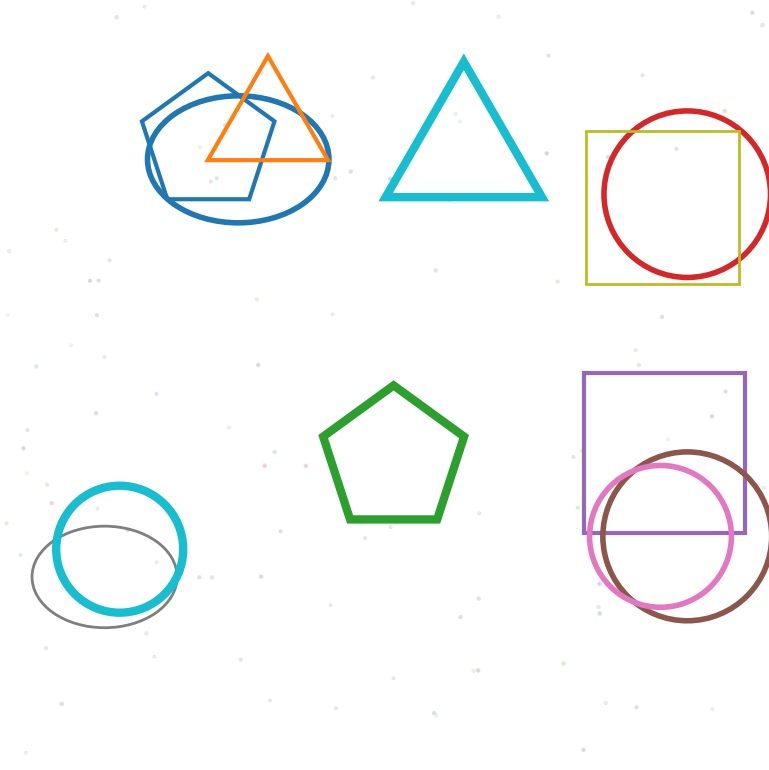[{"shape": "pentagon", "thickness": 1.5, "radius": 0.45, "center": [0.27, 0.814]}, {"shape": "oval", "thickness": 2, "radius": 0.59, "center": [0.309, 0.793]}, {"shape": "triangle", "thickness": 1.5, "radius": 0.45, "center": [0.348, 0.837]}, {"shape": "pentagon", "thickness": 3, "radius": 0.48, "center": [0.511, 0.403]}, {"shape": "circle", "thickness": 2, "radius": 0.54, "center": [0.893, 0.748]}, {"shape": "square", "thickness": 1.5, "radius": 0.52, "center": [0.863, 0.412]}, {"shape": "circle", "thickness": 2, "radius": 0.55, "center": [0.893, 0.303]}, {"shape": "circle", "thickness": 2, "radius": 0.46, "center": [0.858, 0.303]}, {"shape": "oval", "thickness": 1, "radius": 0.47, "center": [0.136, 0.251]}, {"shape": "square", "thickness": 1, "radius": 0.5, "center": [0.86, 0.731]}, {"shape": "circle", "thickness": 3, "radius": 0.41, "center": [0.155, 0.287]}, {"shape": "triangle", "thickness": 3, "radius": 0.59, "center": [0.602, 0.803]}]